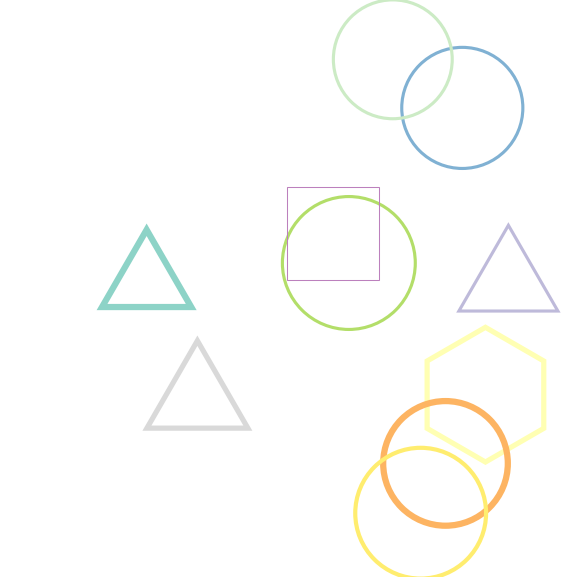[{"shape": "triangle", "thickness": 3, "radius": 0.45, "center": [0.254, 0.512]}, {"shape": "hexagon", "thickness": 2.5, "radius": 0.58, "center": [0.841, 0.316]}, {"shape": "triangle", "thickness": 1.5, "radius": 0.49, "center": [0.88, 0.51]}, {"shape": "circle", "thickness": 1.5, "radius": 0.52, "center": [0.801, 0.812]}, {"shape": "circle", "thickness": 3, "radius": 0.54, "center": [0.771, 0.197]}, {"shape": "circle", "thickness": 1.5, "radius": 0.58, "center": [0.604, 0.544]}, {"shape": "triangle", "thickness": 2.5, "radius": 0.5, "center": [0.342, 0.308]}, {"shape": "square", "thickness": 0.5, "radius": 0.4, "center": [0.577, 0.595]}, {"shape": "circle", "thickness": 1.5, "radius": 0.51, "center": [0.68, 0.896]}, {"shape": "circle", "thickness": 2, "radius": 0.57, "center": [0.728, 0.11]}]